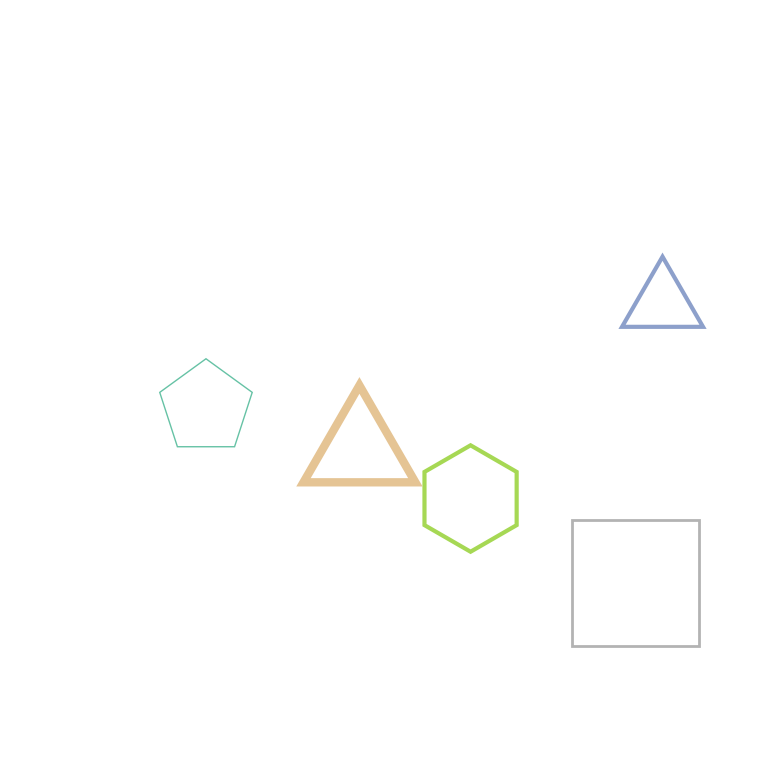[{"shape": "pentagon", "thickness": 0.5, "radius": 0.32, "center": [0.268, 0.471]}, {"shape": "triangle", "thickness": 1.5, "radius": 0.3, "center": [0.86, 0.606]}, {"shape": "hexagon", "thickness": 1.5, "radius": 0.35, "center": [0.611, 0.353]}, {"shape": "triangle", "thickness": 3, "radius": 0.42, "center": [0.467, 0.416]}, {"shape": "square", "thickness": 1, "radius": 0.41, "center": [0.825, 0.243]}]